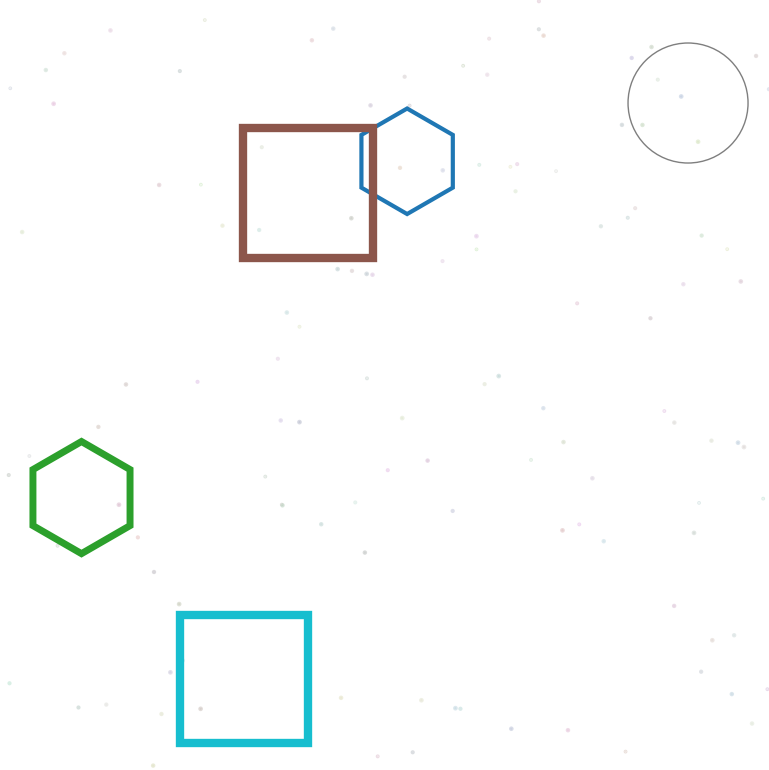[{"shape": "hexagon", "thickness": 1.5, "radius": 0.34, "center": [0.529, 0.791]}, {"shape": "hexagon", "thickness": 2.5, "radius": 0.36, "center": [0.106, 0.354]}, {"shape": "square", "thickness": 3, "radius": 0.42, "center": [0.4, 0.749]}, {"shape": "circle", "thickness": 0.5, "radius": 0.39, "center": [0.894, 0.866]}, {"shape": "square", "thickness": 3, "radius": 0.42, "center": [0.317, 0.118]}]